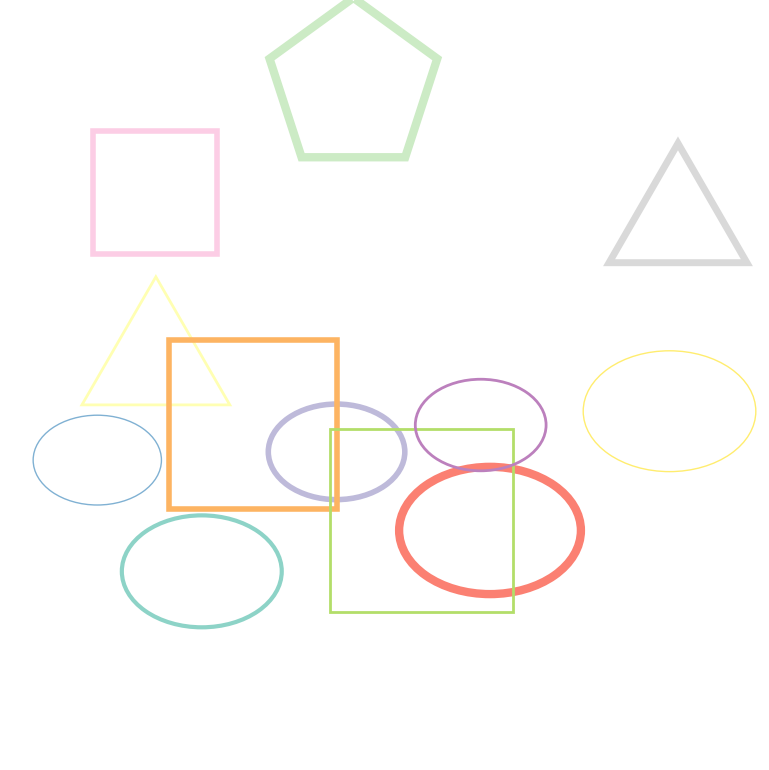[{"shape": "oval", "thickness": 1.5, "radius": 0.52, "center": [0.262, 0.258]}, {"shape": "triangle", "thickness": 1, "radius": 0.55, "center": [0.202, 0.53]}, {"shape": "oval", "thickness": 2, "radius": 0.44, "center": [0.437, 0.413]}, {"shape": "oval", "thickness": 3, "radius": 0.59, "center": [0.636, 0.311]}, {"shape": "oval", "thickness": 0.5, "radius": 0.42, "center": [0.126, 0.402]}, {"shape": "square", "thickness": 2, "radius": 0.55, "center": [0.329, 0.449]}, {"shape": "square", "thickness": 1, "radius": 0.59, "center": [0.547, 0.323]}, {"shape": "square", "thickness": 2, "radius": 0.4, "center": [0.201, 0.75]}, {"shape": "triangle", "thickness": 2.5, "radius": 0.52, "center": [0.88, 0.71]}, {"shape": "oval", "thickness": 1, "radius": 0.42, "center": [0.624, 0.448]}, {"shape": "pentagon", "thickness": 3, "radius": 0.57, "center": [0.459, 0.888]}, {"shape": "oval", "thickness": 0.5, "radius": 0.56, "center": [0.87, 0.466]}]